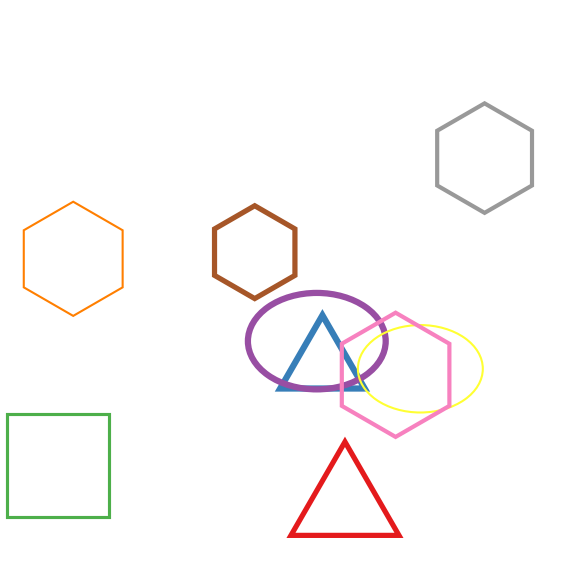[{"shape": "triangle", "thickness": 2.5, "radius": 0.54, "center": [0.597, 0.126]}, {"shape": "triangle", "thickness": 3, "radius": 0.42, "center": [0.558, 0.369]}, {"shape": "square", "thickness": 1.5, "radius": 0.44, "center": [0.1, 0.193]}, {"shape": "oval", "thickness": 3, "radius": 0.6, "center": [0.549, 0.408]}, {"shape": "hexagon", "thickness": 1, "radius": 0.49, "center": [0.127, 0.551]}, {"shape": "oval", "thickness": 1, "radius": 0.54, "center": [0.728, 0.361]}, {"shape": "hexagon", "thickness": 2.5, "radius": 0.4, "center": [0.441, 0.562]}, {"shape": "hexagon", "thickness": 2, "radius": 0.54, "center": [0.685, 0.35]}, {"shape": "hexagon", "thickness": 2, "radius": 0.47, "center": [0.839, 0.725]}]